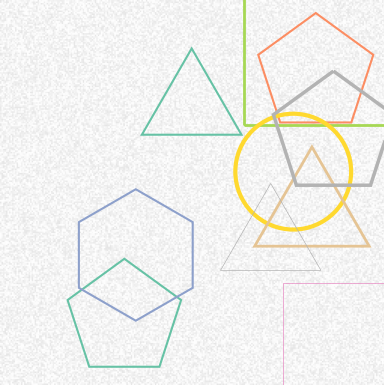[{"shape": "triangle", "thickness": 1.5, "radius": 0.75, "center": [0.498, 0.725]}, {"shape": "pentagon", "thickness": 1.5, "radius": 0.78, "center": [0.323, 0.173]}, {"shape": "pentagon", "thickness": 1.5, "radius": 0.79, "center": [0.82, 0.809]}, {"shape": "hexagon", "thickness": 1.5, "radius": 0.85, "center": [0.353, 0.338]}, {"shape": "square", "thickness": 0.5, "radius": 0.76, "center": [0.888, 0.112]}, {"shape": "square", "thickness": 2, "radius": 0.92, "center": [0.819, 0.859]}, {"shape": "circle", "thickness": 3, "radius": 0.75, "center": [0.762, 0.554]}, {"shape": "triangle", "thickness": 2, "radius": 0.86, "center": [0.81, 0.446]}, {"shape": "triangle", "thickness": 0.5, "radius": 0.75, "center": [0.703, 0.373]}, {"shape": "pentagon", "thickness": 2.5, "radius": 0.82, "center": [0.866, 0.652]}]